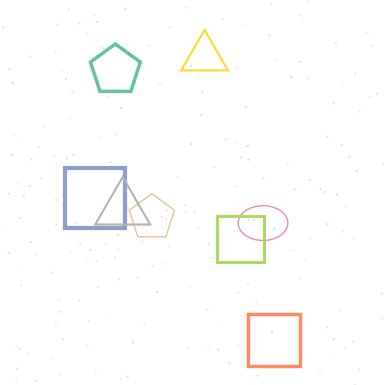[{"shape": "pentagon", "thickness": 2.5, "radius": 0.34, "center": [0.3, 0.818]}, {"shape": "square", "thickness": 2.5, "radius": 0.34, "center": [0.712, 0.117]}, {"shape": "square", "thickness": 3, "radius": 0.39, "center": [0.248, 0.485]}, {"shape": "oval", "thickness": 1, "radius": 0.32, "center": [0.683, 0.421]}, {"shape": "square", "thickness": 2, "radius": 0.3, "center": [0.625, 0.379]}, {"shape": "triangle", "thickness": 1.5, "radius": 0.35, "center": [0.531, 0.852]}, {"shape": "pentagon", "thickness": 1, "radius": 0.31, "center": [0.394, 0.435]}, {"shape": "triangle", "thickness": 1.5, "radius": 0.41, "center": [0.319, 0.458]}]